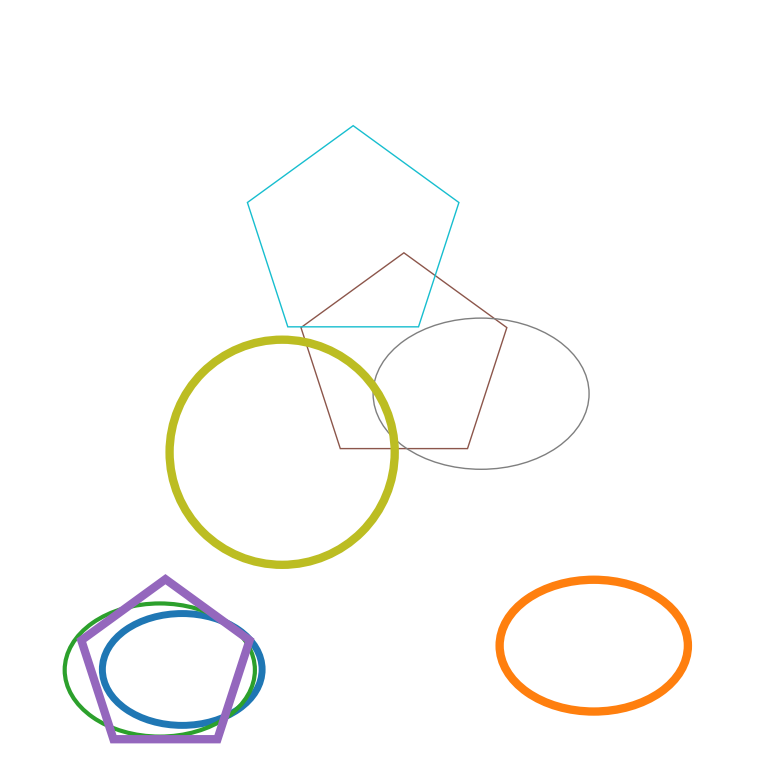[{"shape": "oval", "thickness": 2.5, "radius": 0.52, "center": [0.237, 0.131]}, {"shape": "oval", "thickness": 3, "radius": 0.61, "center": [0.771, 0.162]}, {"shape": "oval", "thickness": 1.5, "radius": 0.62, "center": [0.208, 0.13]}, {"shape": "pentagon", "thickness": 3, "radius": 0.57, "center": [0.215, 0.133]}, {"shape": "pentagon", "thickness": 0.5, "radius": 0.7, "center": [0.525, 0.531]}, {"shape": "oval", "thickness": 0.5, "radius": 0.7, "center": [0.625, 0.489]}, {"shape": "circle", "thickness": 3, "radius": 0.73, "center": [0.366, 0.413]}, {"shape": "pentagon", "thickness": 0.5, "radius": 0.72, "center": [0.459, 0.692]}]